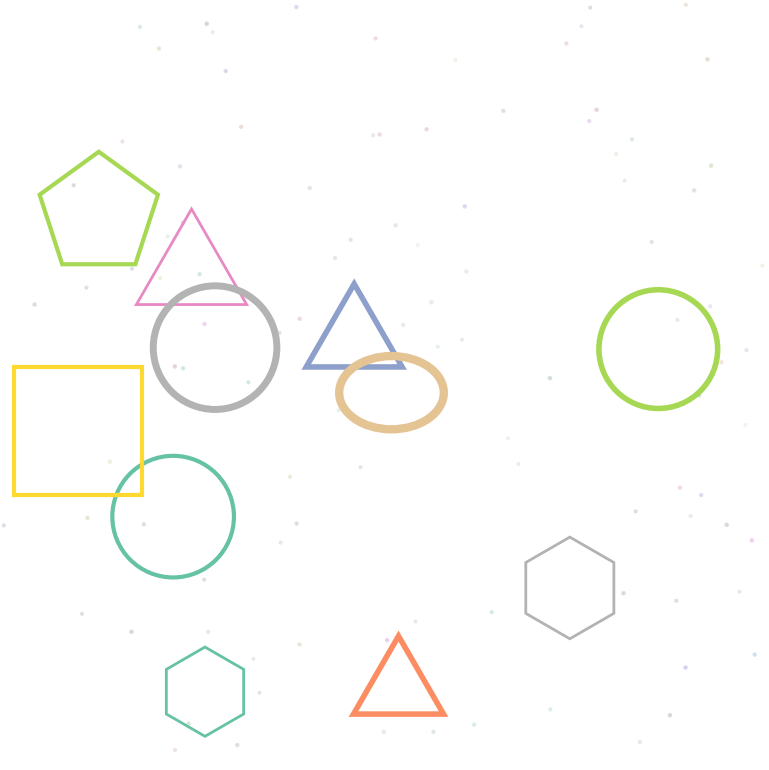[{"shape": "hexagon", "thickness": 1, "radius": 0.29, "center": [0.266, 0.102]}, {"shape": "circle", "thickness": 1.5, "radius": 0.39, "center": [0.225, 0.329]}, {"shape": "triangle", "thickness": 2, "radius": 0.34, "center": [0.518, 0.106]}, {"shape": "triangle", "thickness": 2, "radius": 0.36, "center": [0.46, 0.559]}, {"shape": "triangle", "thickness": 1, "radius": 0.41, "center": [0.249, 0.646]}, {"shape": "pentagon", "thickness": 1.5, "radius": 0.4, "center": [0.128, 0.722]}, {"shape": "circle", "thickness": 2, "radius": 0.39, "center": [0.855, 0.547]}, {"shape": "square", "thickness": 1.5, "radius": 0.41, "center": [0.101, 0.44]}, {"shape": "oval", "thickness": 3, "radius": 0.34, "center": [0.508, 0.49]}, {"shape": "circle", "thickness": 2.5, "radius": 0.4, "center": [0.279, 0.549]}, {"shape": "hexagon", "thickness": 1, "radius": 0.33, "center": [0.74, 0.236]}]